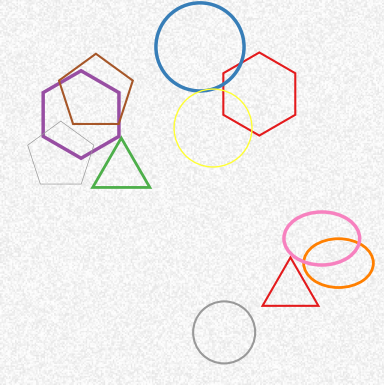[{"shape": "triangle", "thickness": 1.5, "radius": 0.42, "center": [0.755, 0.248]}, {"shape": "hexagon", "thickness": 1.5, "radius": 0.54, "center": [0.674, 0.756]}, {"shape": "circle", "thickness": 2.5, "radius": 0.57, "center": [0.519, 0.878]}, {"shape": "triangle", "thickness": 2, "radius": 0.43, "center": [0.315, 0.556]}, {"shape": "hexagon", "thickness": 2.5, "radius": 0.57, "center": [0.211, 0.703]}, {"shape": "oval", "thickness": 2, "radius": 0.45, "center": [0.879, 0.317]}, {"shape": "circle", "thickness": 1, "radius": 0.51, "center": [0.553, 0.667]}, {"shape": "pentagon", "thickness": 1.5, "radius": 0.5, "center": [0.249, 0.76]}, {"shape": "oval", "thickness": 2.5, "radius": 0.49, "center": [0.836, 0.381]}, {"shape": "pentagon", "thickness": 0.5, "radius": 0.45, "center": [0.158, 0.595]}, {"shape": "circle", "thickness": 1.5, "radius": 0.4, "center": [0.582, 0.137]}]